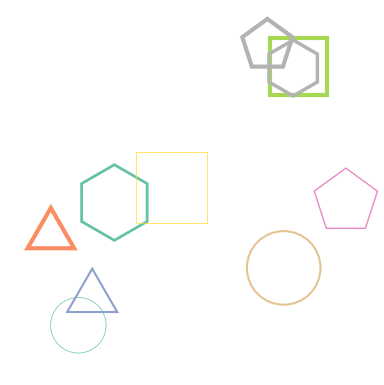[{"shape": "hexagon", "thickness": 2, "radius": 0.49, "center": [0.297, 0.474]}, {"shape": "circle", "thickness": 0.5, "radius": 0.36, "center": [0.204, 0.155]}, {"shape": "triangle", "thickness": 3, "radius": 0.35, "center": [0.132, 0.39]}, {"shape": "triangle", "thickness": 1.5, "radius": 0.38, "center": [0.24, 0.227]}, {"shape": "pentagon", "thickness": 1, "radius": 0.43, "center": [0.898, 0.477]}, {"shape": "square", "thickness": 3, "radius": 0.37, "center": [0.776, 0.827]}, {"shape": "square", "thickness": 0.5, "radius": 0.46, "center": [0.445, 0.512]}, {"shape": "circle", "thickness": 1.5, "radius": 0.48, "center": [0.737, 0.304]}, {"shape": "pentagon", "thickness": 3, "radius": 0.34, "center": [0.695, 0.882]}, {"shape": "hexagon", "thickness": 2.5, "radius": 0.36, "center": [0.761, 0.823]}]